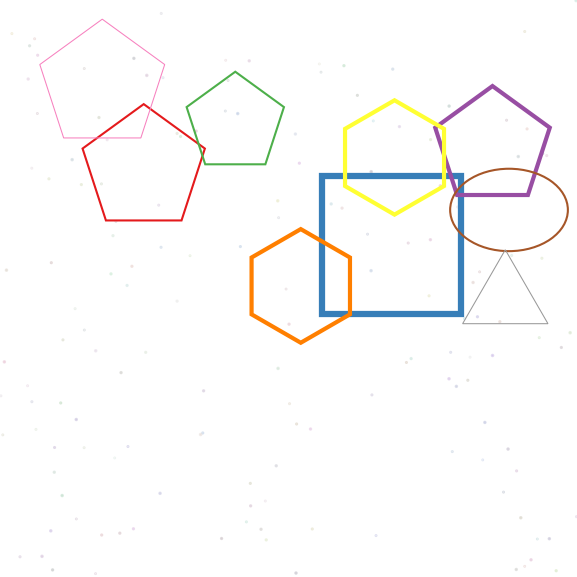[{"shape": "pentagon", "thickness": 1, "radius": 0.56, "center": [0.249, 0.707]}, {"shape": "square", "thickness": 3, "radius": 0.6, "center": [0.678, 0.575]}, {"shape": "pentagon", "thickness": 1, "radius": 0.44, "center": [0.407, 0.786]}, {"shape": "pentagon", "thickness": 2, "radius": 0.52, "center": [0.853, 0.746]}, {"shape": "hexagon", "thickness": 2, "radius": 0.49, "center": [0.521, 0.504]}, {"shape": "hexagon", "thickness": 2, "radius": 0.49, "center": [0.683, 0.726]}, {"shape": "oval", "thickness": 1, "radius": 0.51, "center": [0.881, 0.636]}, {"shape": "pentagon", "thickness": 0.5, "radius": 0.57, "center": [0.177, 0.852]}, {"shape": "triangle", "thickness": 0.5, "radius": 0.43, "center": [0.875, 0.481]}]